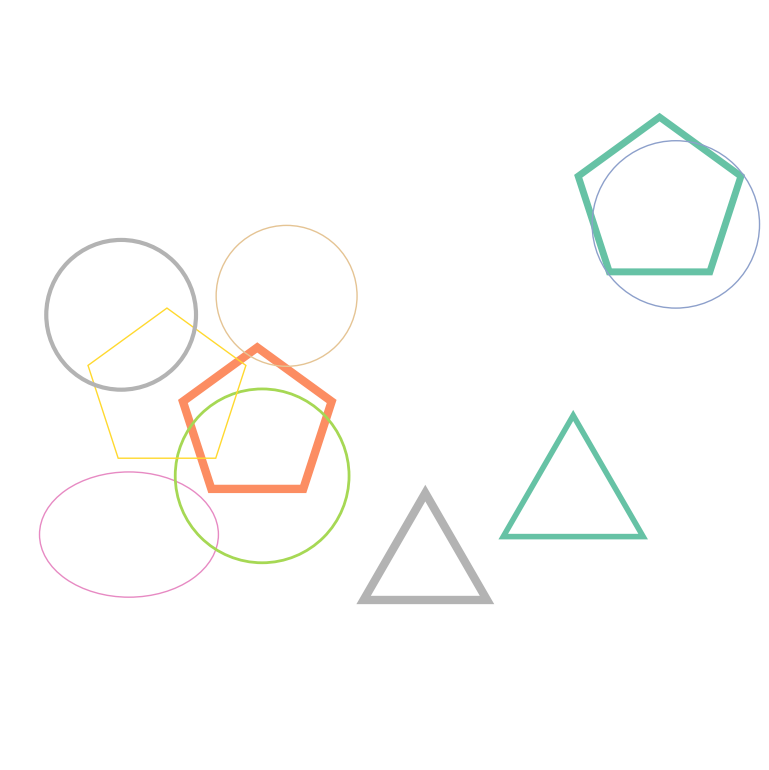[{"shape": "triangle", "thickness": 2, "radius": 0.52, "center": [0.744, 0.356]}, {"shape": "pentagon", "thickness": 2.5, "radius": 0.56, "center": [0.857, 0.737]}, {"shape": "pentagon", "thickness": 3, "radius": 0.51, "center": [0.334, 0.447]}, {"shape": "circle", "thickness": 0.5, "radius": 0.54, "center": [0.878, 0.709]}, {"shape": "oval", "thickness": 0.5, "radius": 0.58, "center": [0.167, 0.306]}, {"shape": "circle", "thickness": 1, "radius": 0.56, "center": [0.34, 0.382]}, {"shape": "pentagon", "thickness": 0.5, "radius": 0.54, "center": [0.217, 0.492]}, {"shape": "circle", "thickness": 0.5, "radius": 0.46, "center": [0.372, 0.616]}, {"shape": "circle", "thickness": 1.5, "radius": 0.49, "center": [0.157, 0.591]}, {"shape": "triangle", "thickness": 3, "radius": 0.46, "center": [0.552, 0.267]}]